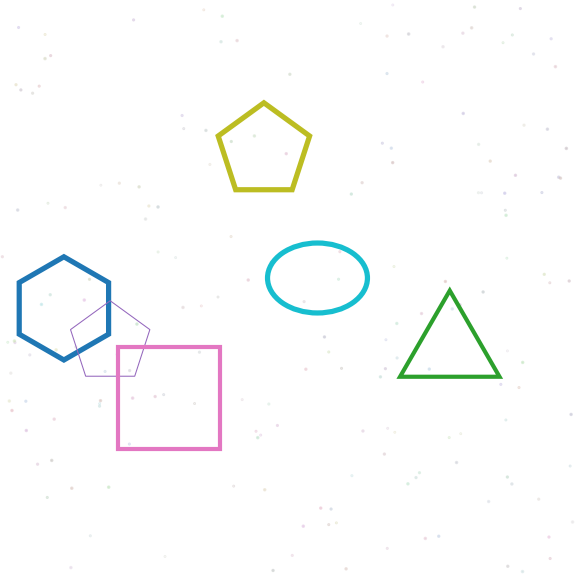[{"shape": "hexagon", "thickness": 2.5, "radius": 0.45, "center": [0.111, 0.465]}, {"shape": "triangle", "thickness": 2, "radius": 0.5, "center": [0.779, 0.396]}, {"shape": "pentagon", "thickness": 0.5, "radius": 0.36, "center": [0.191, 0.406]}, {"shape": "square", "thickness": 2, "radius": 0.44, "center": [0.293, 0.31]}, {"shape": "pentagon", "thickness": 2.5, "radius": 0.42, "center": [0.457, 0.738]}, {"shape": "oval", "thickness": 2.5, "radius": 0.43, "center": [0.55, 0.518]}]